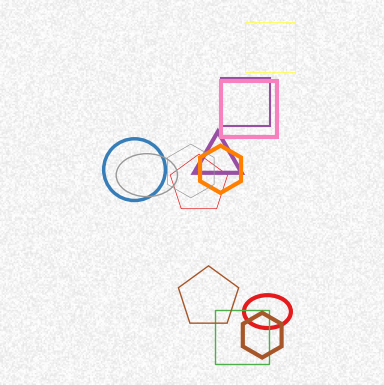[{"shape": "oval", "thickness": 3, "radius": 0.3, "center": [0.695, 0.191]}, {"shape": "pentagon", "thickness": 0.5, "radius": 0.39, "center": [0.517, 0.521]}, {"shape": "circle", "thickness": 2.5, "radius": 0.4, "center": [0.349, 0.559]}, {"shape": "square", "thickness": 1, "radius": 0.35, "center": [0.629, 0.126]}, {"shape": "triangle", "thickness": 3, "radius": 0.36, "center": [0.566, 0.587]}, {"shape": "square", "thickness": 1.5, "radius": 0.32, "center": [0.638, 0.735]}, {"shape": "hexagon", "thickness": 3, "radius": 0.31, "center": [0.573, 0.56]}, {"shape": "square", "thickness": 0.5, "radius": 0.32, "center": [0.702, 0.878]}, {"shape": "hexagon", "thickness": 3, "radius": 0.29, "center": [0.681, 0.129]}, {"shape": "pentagon", "thickness": 1, "radius": 0.41, "center": [0.542, 0.227]}, {"shape": "square", "thickness": 3, "radius": 0.36, "center": [0.646, 0.717]}, {"shape": "hexagon", "thickness": 0.5, "radius": 0.35, "center": [0.496, 0.556]}, {"shape": "oval", "thickness": 1, "radius": 0.4, "center": [0.381, 0.545]}]